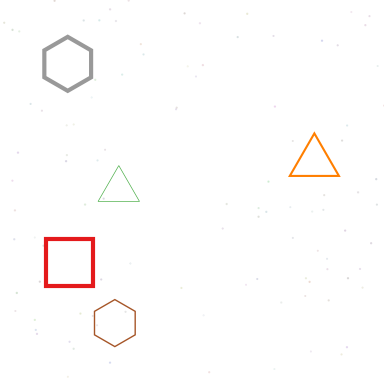[{"shape": "square", "thickness": 3, "radius": 0.3, "center": [0.181, 0.318]}, {"shape": "triangle", "thickness": 0.5, "radius": 0.31, "center": [0.309, 0.508]}, {"shape": "triangle", "thickness": 1.5, "radius": 0.37, "center": [0.817, 0.58]}, {"shape": "hexagon", "thickness": 1, "radius": 0.31, "center": [0.298, 0.161]}, {"shape": "hexagon", "thickness": 3, "radius": 0.35, "center": [0.176, 0.834]}]